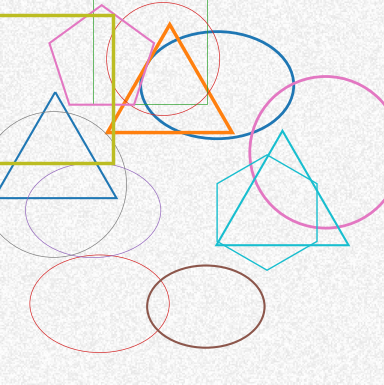[{"shape": "triangle", "thickness": 1.5, "radius": 0.92, "center": [0.143, 0.577]}, {"shape": "oval", "thickness": 2, "radius": 0.99, "center": [0.564, 0.779]}, {"shape": "triangle", "thickness": 2.5, "radius": 0.94, "center": [0.441, 0.749]}, {"shape": "square", "thickness": 0.5, "radius": 0.74, "center": [0.39, 0.877]}, {"shape": "oval", "thickness": 0.5, "radius": 0.91, "center": [0.259, 0.211]}, {"shape": "circle", "thickness": 0.5, "radius": 0.73, "center": [0.424, 0.847]}, {"shape": "oval", "thickness": 0.5, "radius": 0.88, "center": [0.242, 0.454]}, {"shape": "oval", "thickness": 1.5, "radius": 0.76, "center": [0.535, 0.204]}, {"shape": "pentagon", "thickness": 1.5, "radius": 0.71, "center": [0.264, 0.844]}, {"shape": "circle", "thickness": 2, "radius": 0.98, "center": [0.846, 0.604]}, {"shape": "circle", "thickness": 0.5, "radius": 0.95, "center": [0.14, 0.521]}, {"shape": "square", "thickness": 2.5, "radius": 0.96, "center": [0.101, 0.768]}, {"shape": "hexagon", "thickness": 1, "radius": 0.75, "center": [0.694, 0.448]}, {"shape": "triangle", "thickness": 1.5, "radius": 0.99, "center": [0.734, 0.462]}]